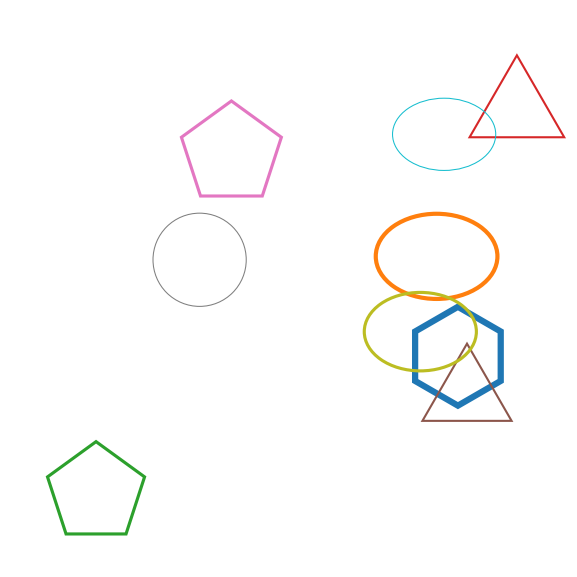[{"shape": "hexagon", "thickness": 3, "radius": 0.43, "center": [0.793, 0.382]}, {"shape": "oval", "thickness": 2, "radius": 0.53, "center": [0.756, 0.555]}, {"shape": "pentagon", "thickness": 1.5, "radius": 0.44, "center": [0.166, 0.146]}, {"shape": "triangle", "thickness": 1, "radius": 0.47, "center": [0.895, 0.809]}, {"shape": "triangle", "thickness": 1, "radius": 0.45, "center": [0.809, 0.315]}, {"shape": "pentagon", "thickness": 1.5, "radius": 0.45, "center": [0.401, 0.733]}, {"shape": "circle", "thickness": 0.5, "radius": 0.4, "center": [0.346, 0.549]}, {"shape": "oval", "thickness": 1.5, "radius": 0.49, "center": [0.728, 0.425]}, {"shape": "oval", "thickness": 0.5, "radius": 0.45, "center": [0.769, 0.767]}]